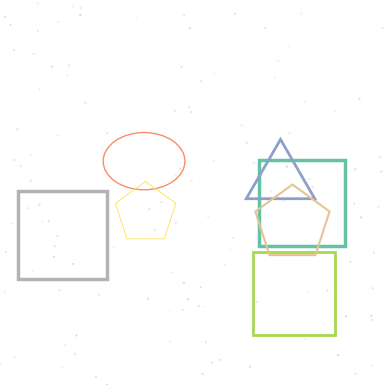[{"shape": "square", "thickness": 2.5, "radius": 0.56, "center": [0.785, 0.473]}, {"shape": "oval", "thickness": 1, "radius": 0.53, "center": [0.374, 0.581]}, {"shape": "triangle", "thickness": 2, "radius": 0.51, "center": [0.729, 0.535]}, {"shape": "square", "thickness": 2, "radius": 0.53, "center": [0.763, 0.238]}, {"shape": "pentagon", "thickness": 0.5, "radius": 0.41, "center": [0.378, 0.446]}, {"shape": "pentagon", "thickness": 1.5, "radius": 0.51, "center": [0.76, 0.419]}, {"shape": "square", "thickness": 2.5, "radius": 0.58, "center": [0.162, 0.39]}]